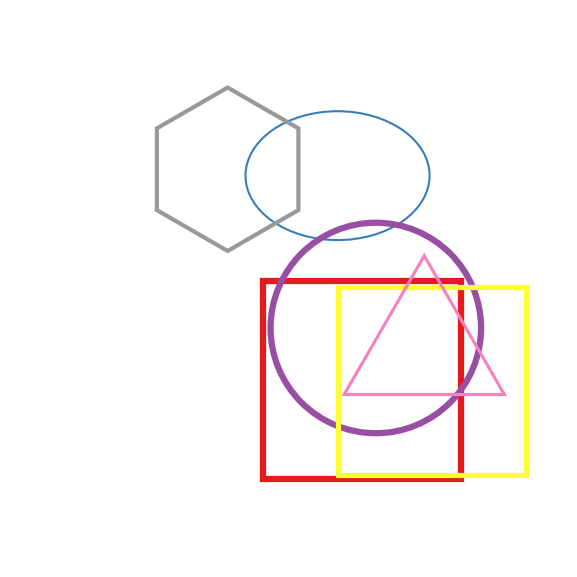[{"shape": "square", "thickness": 3, "radius": 0.86, "center": [0.627, 0.341]}, {"shape": "oval", "thickness": 1, "radius": 0.8, "center": [0.584, 0.695]}, {"shape": "circle", "thickness": 3, "radius": 0.91, "center": [0.651, 0.431]}, {"shape": "square", "thickness": 2.5, "radius": 0.81, "center": [0.749, 0.339]}, {"shape": "triangle", "thickness": 1.5, "radius": 0.8, "center": [0.735, 0.396]}, {"shape": "hexagon", "thickness": 2, "radius": 0.71, "center": [0.394, 0.706]}]